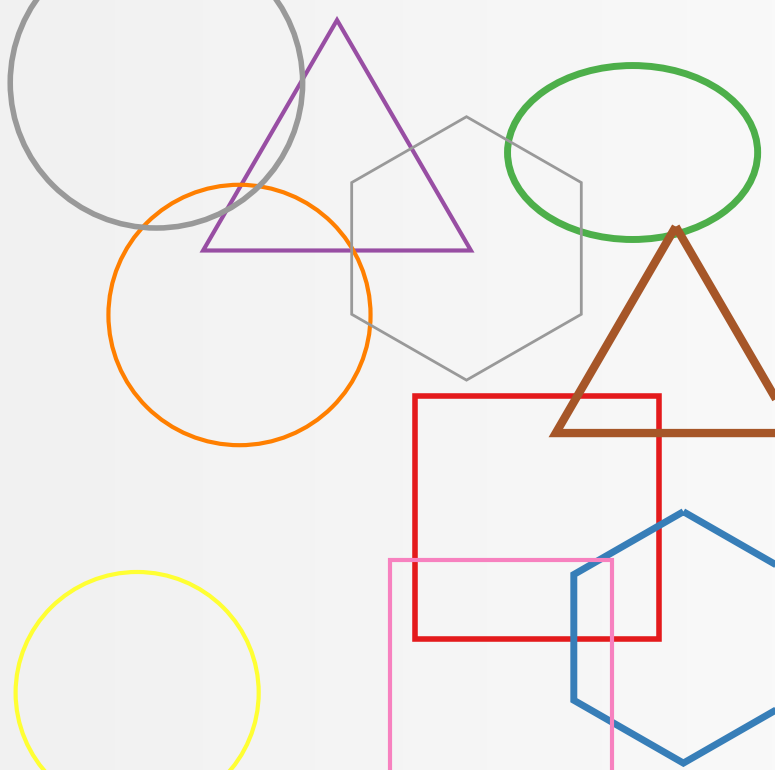[{"shape": "square", "thickness": 2, "radius": 0.79, "center": [0.693, 0.328]}, {"shape": "hexagon", "thickness": 2.5, "radius": 0.82, "center": [0.882, 0.172]}, {"shape": "oval", "thickness": 2.5, "radius": 0.81, "center": [0.816, 0.802]}, {"shape": "triangle", "thickness": 1.5, "radius": 1.0, "center": [0.435, 0.774]}, {"shape": "circle", "thickness": 1.5, "radius": 0.85, "center": [0.309, 0.591]}, {"shape": "circle", "thickness": 1.5, "radius": 0.78, "center": [0.177, 0.1]}, {"shape": "triangle", "thickness": 3, "radius": 0.89, "center": [0.872, 0.527]}, {"shape": "square", "thickness": 1.5, "radius": 0.72, "center": [0.646, 0.129]}, {"shape": "hexagon", "thickness": 1, "radius": 0.86, "center": [0.602, 0.677]}, {"shape": "circle", "thickness": 2, "radius": 0.94, "center": [0.202, 0.893]}]